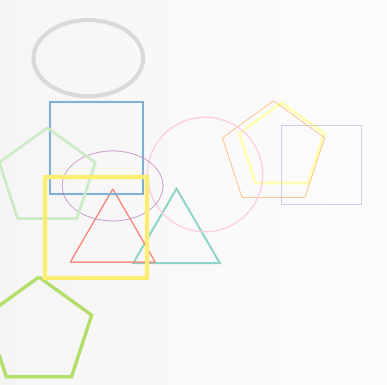[{"shape": "triangle", "thickness": 1.5, "radius": 0.64, "center": [0.456, 0.381]}, {"shape": "pentagon", "thickness": 2, "radius": 0.58, "center": [0.727, 0.618]}, {"shape": "square", "thickness": 0.5, "radius": 0.52, "center": [0.828, 0.572]}, {"shape": "triangle", "thickness": 1, "radius": 0.63, "center": [0.291, 0.382]}, {"shape": "square", "thickness": 1.5, "radius": 0.6, "center": [0.248, 0.615]}, {"shape": "pentagon", "thickness": 0.5, "radius": 0.69, "center": [0.706, 0.599]}, {"shape": "pentagon", "thickness": 2.5, "radius": 0.72, "center": [0.1, 0.137]}, {"shape": "circle", "thickness": 1, "radius": 0.74, "center": [0.529, 0.547]}, {"shape": "oval", "thickness": 3, "radius": 0.71, "center": [0.228, 0.849]}, {"shape": "oval", "thickness": 0.5, "radius": 0.65, "center": [0.291, 0.517]}, {"shape": "pentagon", "thickness": 2, "radius": 0.65, "center": [0.122, 0.538]}, {"shape": "square", "thickness": 3, "radius": 0.65, "center": [0.248, 0.409]}]